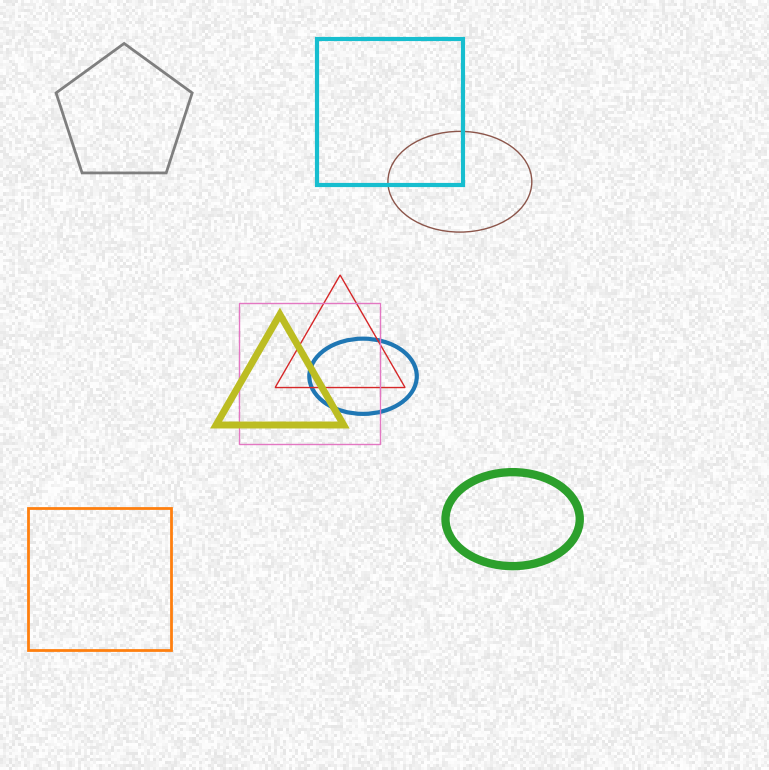[{"shape": "oval", "thickness": 1.5, "radius": 0.35, "center": [0.471, 0.511]}, {"shape": "square", "thickness": 1, "radius": 0.46, "center": [0.129, 0.248]}, {"shape": "oval", "thickness": 3, "radius": 0.44, "center": [0.666, 0.326]}, {"shape": "triangle", "thickness": 0.5, "radius": 0.49, "center": [0.442, 0.545]}, {"shape": "oval", "thickness": 0.5, "radius": 0.47, "center": [0.597, 0.764]}, {"shape": "square", "thickness": 0.5, "radius": 0.46, "center": [0.401, 0.515]}, {"shape": "pentagon", "thickness": 1, "radius": 0.46, "center": [0.161, 0.851]}, {"shape": "triangle", "thickness": 2.5, "radius": 0.48, "center": [0.363, 0.496]}, {"shape": "square", "thickness": 1.5, "radius": 0.47, "center": [0.506, 0.855]}]